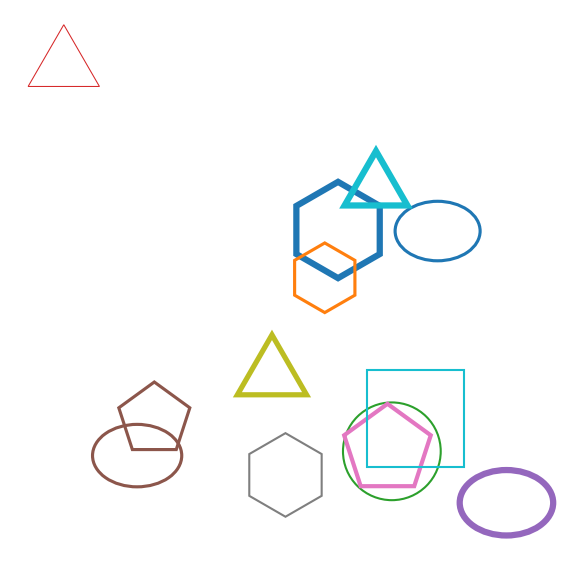[{"shape": "oval", "thickness": 1.5, "radius": 0.37, "center": [0.758, 0.599]}, {"shape": "hexagon", "thickness": 3, "radius": 0.42, "center": [0.585, 0.601]}, {"shape": "hexagon", "thickness": 1.5, "radius": 0.3, "center": [0.562, 0.518]}, {"shape": "circle", "thickness": 1, "radius": 0.42, "center": [0.679, 0.218]}, {"shape": "triangle", "thickness": 0.5, "radius": 0.36, "center": [0.11, 0.885]}, {"shape": "oval", "thickness": 3, "radius": 0.4, "center": [0.877, 0.129]}, {"shape": "pentagon", "thickness": 1.5, "radius": 0.32, "center": [0.267, 0.273]}, {"shape": "oval", "thickness": 1.5, "radius": 0.39, "center": [0.237, 0.21]}, {"shape": "pentagon", "thickness": 2, "radius": 0.39, "center": [0.671, 0.221]}, {"shape": "hexagon", "thickness": 1, "radius": 0.36, "center": [0.494, 0.177]}, {"shape": "triangle", "thickness": 2.5, "radius": 0.35, "center": [0.471, 0.35]}, {"shape": "square", "thickness": 1, "radius": 0.42, "center": [0.719, 0.275]}, {"shape": "triangle", "thickness": 3, "radius": 0.31, "center": [0.651, 0.675]}]